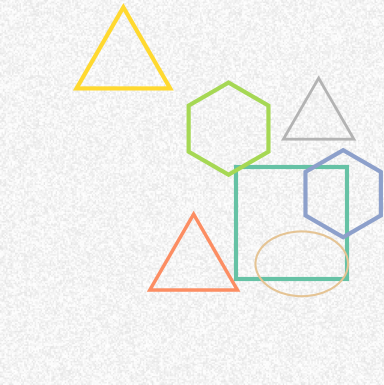[{"shape": "square", "thickness": 3, "radius": 0.72, "center": [0.758, 0.421]}, {"shape": "triangle", "thickness": 2.5, "radius": 0.66, "center": [0.503, 0.312]}, {"shape": "hexagon", "thickness": 3, "radius": 0.57, "center": [0.891, 0.497]}, {"shape": "hexagon", "thickness": 3, "radius": 0.6, "center": [0.594, 0.666]}, {"shape": "triangle", "thickness": 3, "radius": 0.7, "center": [0.32, 0.841]}, {"shape": "oval", "thickness": 1.5, "radius": 0.6, "center": [0.784, 0.315]}, {"shape": "triangle", "thickness": 2, "radius": 0.53, "center": [0.828, 0.691]}]